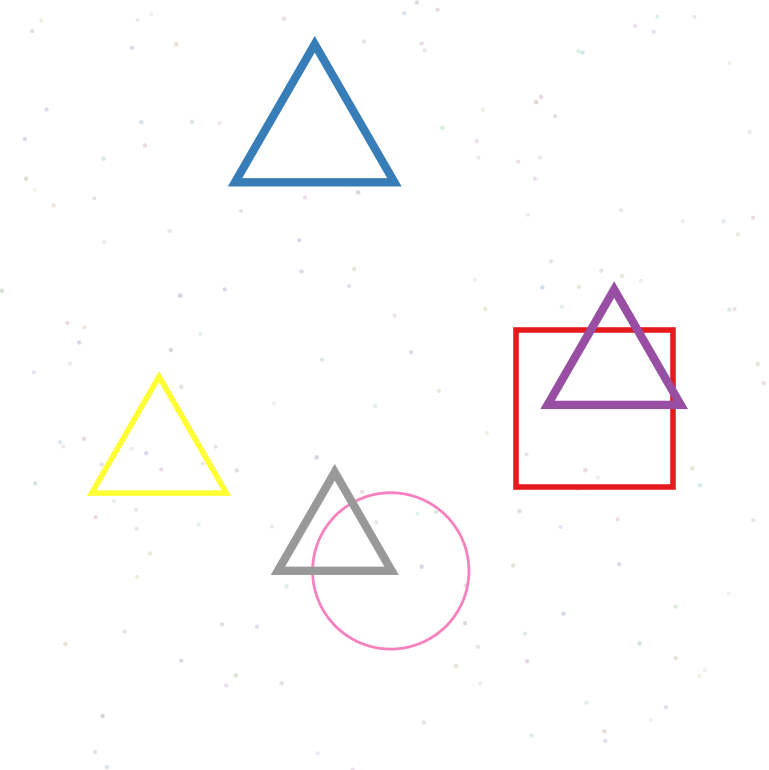[{"shape": "square", "thickness": 2, "radius": 0.51, "center": [0.772, 0.47]}, {"shape": "triangle", "thickness": 3, "radius": 0.6, "center": [0.409, 0.823]}, {"shape": "triangle", "thickness": 3, "radius": 0.5, "center": [0.798, 0.524]}, {"shape": "triangle", "thickness": 2, "radius": 0.5, "center": [0.207, 0.41]}, {"shape": "circle", "thickness": 1, "radius": 0.51, "center": [0.507, 0.259]}, {"shape": "triangle", "thickness": 3, "radius": 0.43, "center": [0.435, 0.301]}]